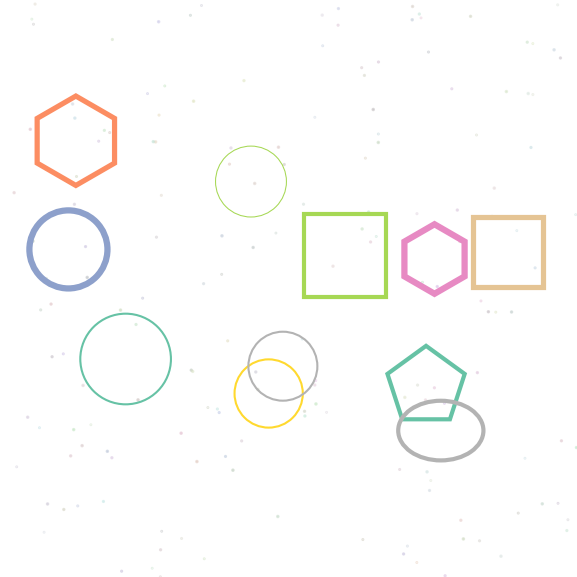[{"shape": "circle", "thickness": 1, "radius": 0.39, "center": [0.218, 0.377]}, {"shape": "pentagon", "thickness": 2, "radius": 0.35, "center": [0.738, 0.33]}, {"shape": "hexagon", "thickness": 2.5, "radius": 0.39, "center": [0.131, 0.755]}, {"shape": "circle", "thickness": 3, "radius": 0.34, "center": [0.118, 0.567]}, {"shape": "hexagon", "thickness": 3, "radius": 0.3, "center": [0.752, 0.551]}, {"shape": "square", "thickness": 2, "radius": 0.36, "center": [0.597, 0.557]}, {"shape": "circle", "thickness": 0.5, "radius": 0.31, "center": [0.435, 0.685]}, {"shape": "circle", "thickness": 1, "radius": 0.3, "center": [0.465, 0.318]}, {"shape": "square", "thickness": 2.5, "radius": 0.3, "center": [0.879, 0.563]}, {"shape": "oval", "thickness": 2, "radius": 0.37, "center": [0.763, 0.254]}, {"shape": "circle", "thickness": 1, "radius": 0.3, "center": [0.49, 0.365]}]